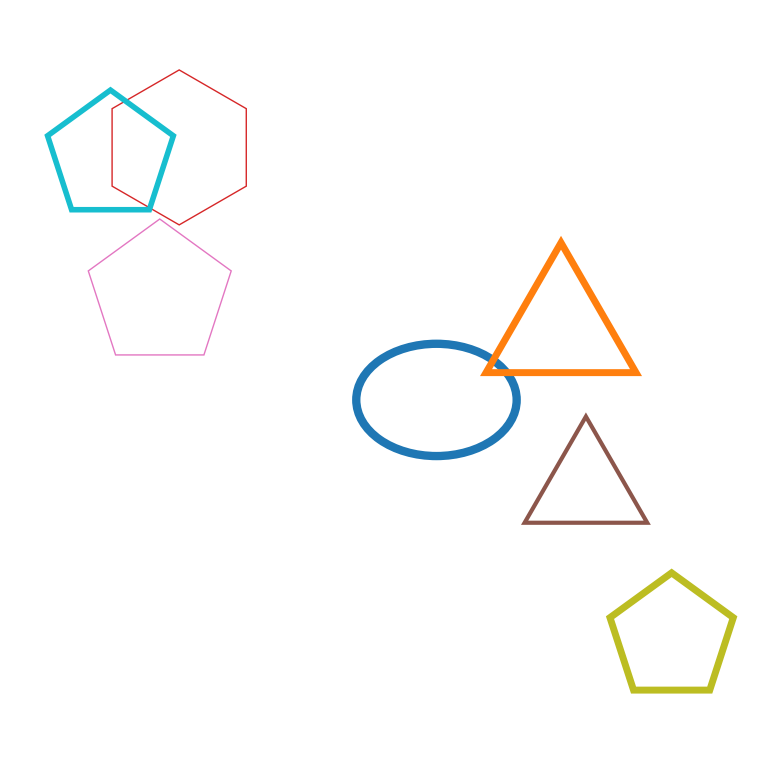[{"shape": "oval", "thickness": 3, "radius": 0.52, "center": [0.567, 0.481]}, {"shape": "triangle", "thickness": 2.5, "radius": 0.56, "center": [0.729, 0.572]}, {"shape": "hexagon", "thickness": 0.5, "radius": 0.5, "center": [0.233, 0.809]}, {"shape": "triangle", "thickness": 1.5, "radius": 0.46, "center": [0.761, 0.367]}, {"shape": "pentagon", "thickness": 0.5, "radius": 0.49, "center": [0.207, 0.618]}, {"shape": "pentagon", "thickness": 2.5, "radius": 0.42, "center": [0.872, 0.172]}, {"shape": "pentagon", "thickness": 2, "radius": 0.43, "center": [0.143, 0.797]}]